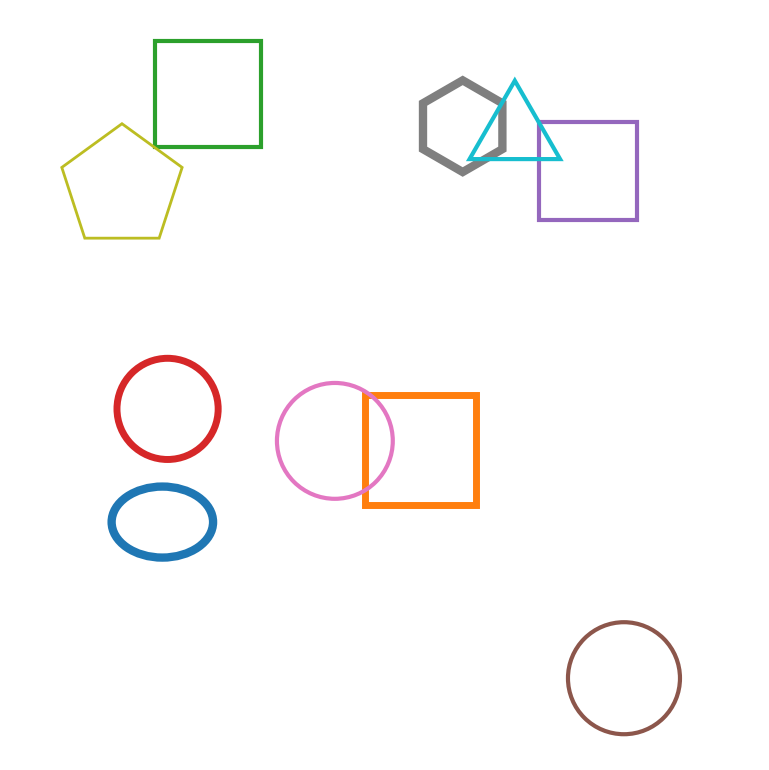[{"shape": "oval", "thickness": 3, "radius": 0.33, "center": [0.211, 0.322]}, {"shape": "square", "thickness": 2.5, "radius": 0.36, "center": [0.546, 0.415]}, {"shape": "square", "thickness": 1.5, "radius": 0.34, "center": [0.27, 0.878]}, {"shape": "circle", "thickness": 2.5, "radius": 0.33, "center": [0.218, 0.469]}, {"shape": "square", "thickness": 1.5, "radius": 0.32, "center": [0.764, 0.778]}, {"shape": "circle", "thickness": 1.5, "radius": 0.36, "center": [0.81, 0.119]}, {"shape": "circle", "thickness": 1.5, "radius": 0.38, "center": [0.435, 0.427]}, {"shape": "hexagon", "thickness": 3, "radius": 0.3, "center": [0.601, 0.836]}, {"shape": "pentagon", "thickness": 1, "radius": 0.41, "center": [0.158, 0.757]}, {"shape": "triangle", "thickness": 1.5, "radius": 0.34, "center": [0.669, 0.827]}]